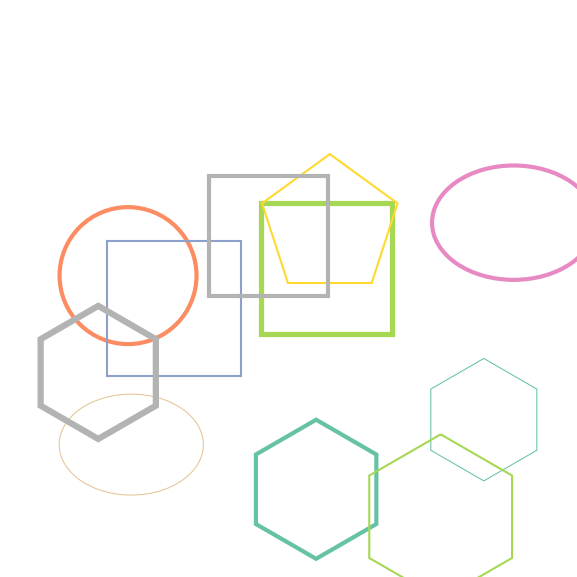[{"shape": "hexagon", "thickness": 0.5, "radius": 0.53, "center": [0.838, 0.272]}, {"shape": "hexagon", "thickness": 2, "radius": 0.6, "center": [0.547, 0.152]}, {"shape": "circle", "thickness": 2, "radius": 0.59, "center": [0.222, 0.522]}, {"shape": "square", "thickness": 1, "radius": 0.58, "center": [0.301, 0.465]}, {"shape": "oval", "thickness": 2, "radius": 0.71, "center": [0.89, 0.614]}, {"shape": "square", "thickness": 2.5, "radius": 0.57, "center": [0.566, 0.534]}, {"shape": "hexagon", "thickness": 1, "radius": 0.71, "center": [0.763, 0.104]}, {"shape": "pentagon", "thickness": 1, "radius": 0.62, "center": [0.571, 0.609]}, {"shape": "oval", "thickness": 0.5, "radius": 0.62, "center": [0.227, 0.229]}, {"shape": "square", "thickness": 2, "radius": 0.52, "center": [0.465, 0.591]}, {"shape": "hexagon", "thickness": 3, "radius": 0.58, "center": [0.17, 0.354]}]